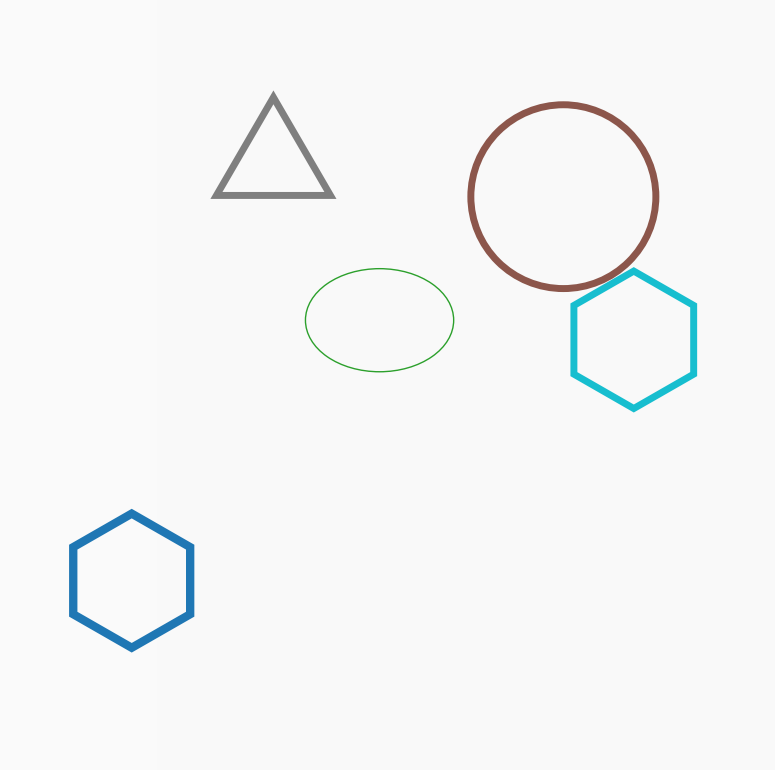[{"shape": "hexagon", "thickness": 3, "radius": 0.44, "center": [0.17, 0.246]}, {"shape": "oval", "thickness": 0.5, "radius": 0.48, "center": [0.49, 0.584]}, {"shape": "circle", "thickness": 2.5, "radius": 0.6, "center": [0.727, 0.745]}, {"shape": "triangle", "thickness": 2.5, "radius": 0.42, "center": [0.353, 0.789]}, {"shape": "hexagon", "thickness": 2.5, "radius": 0.45, "center": [0.818, 0.559]}]